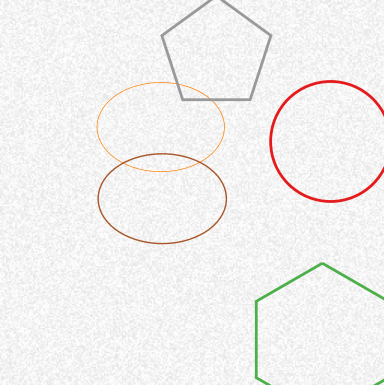[{"shape": "circle", "thickness": 2, "radius": 0.78, "center": [0.859, 0.633]}, {"shape": "hexagon", "thickness": 2, "radius": 0.99, "center": [0.837, 0.118]}, {"shape": "oval", "thickness": 0.5, "radius": 0.83, "center": [0.418, 0.67]}, {"shape": "oval", "thickness": 1, "radius": 0.83, "center": [0.422, 0.484]}, {"shape": "pentagon", "thickness": 2, "radius": 0.74, "center": [0.562, 0.862]}]